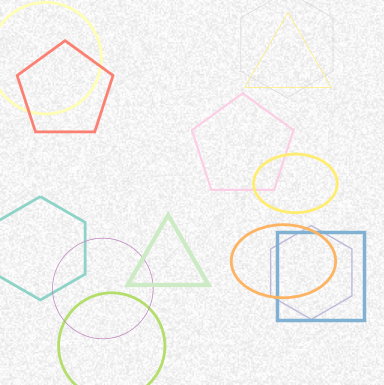[{"shape": "hexagon", "thickness": 2, "radius": 0.67, "center": [0.105, 0.355]}, {"shape": "circle", "thickness": 2, "radius": 0.72, "center": [0.118, 0.849]}, {"shape": "hexagon", "thickness": 1, "radius": 0.61, "center": [0.808, 0.292]}, {"shape": "pentagon", "thickness": 2, "radius": 0.65, "center": [0.169, 0.763]}, {"shape": "square", "thickness": 2.5, "radius": 0.57, "center": [0.832, 0.283]}, {"shape": "oval", "thickness": 2, "radius": 0.68, "center": [0.736, 0.322]}, {"shape": "circle", "thickness": 2, "radius": 0.69, "center": [0.29, 0.101]}, {"shape": "pentagon", "thickness": 1.5, "radius": 0.69, "center": [0.63, 0.619]}, {"shape": "hexagon", "thickness": 0.5, "radius": 0.69, "center": [0.745, 0.884]}, {"shape": "circle", "thickness": 0.5, "radius": 0.65, "center": [0.267, 0.251]}, {"shape": "triangle", "thickness": 3, "radius": 0.61, "center": [0.437, 0.32]}, {"shape": "triangle", "thickness": 0.5, "radius": 0.65, "center": [0.748, 0.838]}, {"shape": "oval", "thickness": 2, "radius": 0.54, "center": [0.767, 0.524]}]